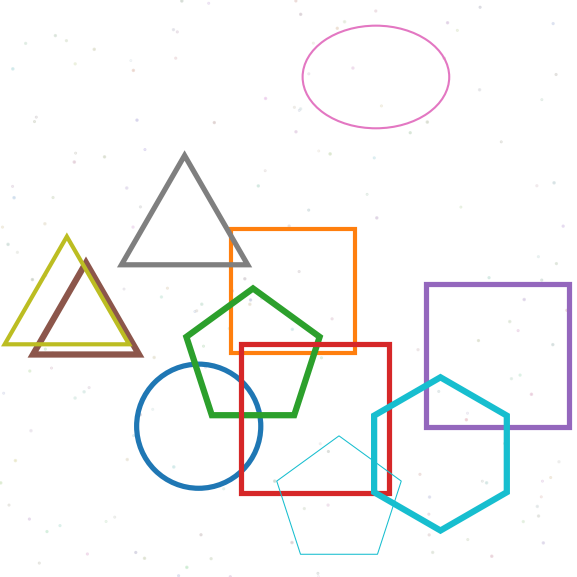[{"shape": "circle", "thickness": 2.5, "radius": 0.54, "center": [0.344, 0.261]}, {"shape": "square", "thickness": 2, "radius": 0.54, "center": [0.507, 0.495]}, {"shape": "pentagon", "thickness": 3, "radius": 0.61, "center": [0.438, 0.378]}, {"shape": "square", "thickness": 2.5, "radius": 0.64, "center": [0.546, 0.275]}, {"shape": "square", "thickness": 2.5, "radius": 0.62, "center": [0.862, 0.384]}, {"shape": "triangle", "thickness": 3, "radius": 0.53, "center": [0.149, 0.438]}, {"shape": "oval", "thickness": 1, "radius": 0.63, "center": [0.651, 0.866]}, {"shape": "triangle", "thickness": 2.5, "radius": 0.63, "center": [0.32, 0.604]}, {"shape": "triangle", "thickness": 2, "radius": 0.62, "center": [0.116, 0.465]}, {"shape": "hexagon", "thickness": 3, "radius": 0.66, "center": [0.763, 0.213]}, {"shape": "pentagon", "thickness": 0.5, "radius": 0.57, "center": [0.587, 0.131]}]